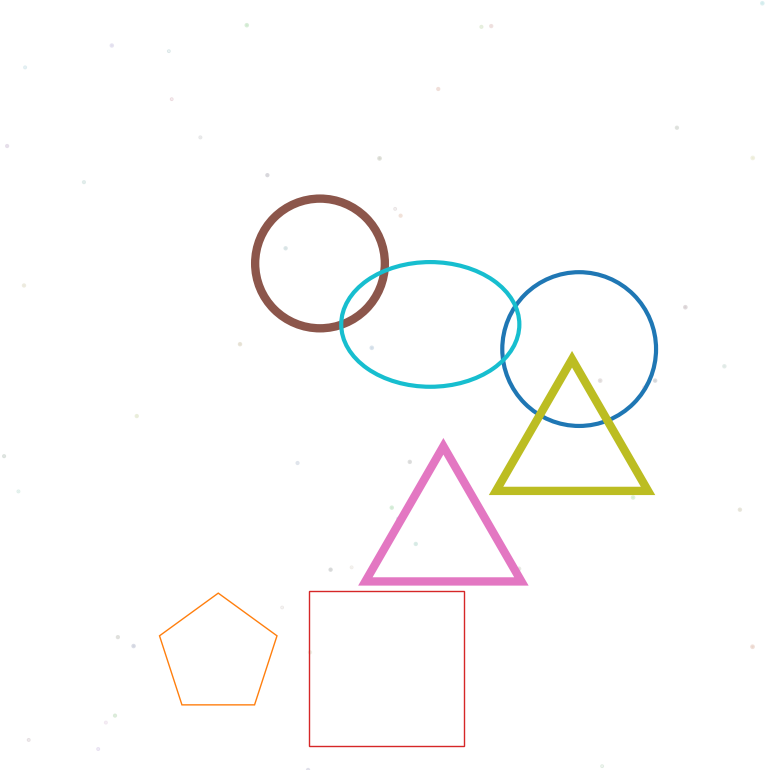[{"shape": "circle", "thickness": 1.5, "radius": 0.5, "center": [0.752, 0.547]}, {"shape": "pentagon", "thickness": 0.5, "radius": 0.4, "center": [0.283, 0.149]}, {"shape": "square", "thickness": 0.5, "radius": 0.5, "center": [0.502, 0.131]}, {"shape": "circle", "thickness": 3, "radius": 0.42, "center": [0.416, 0.658]}, {"shape": "triangle", "thickness": 3, "radius": 0.59, "center": [0.576, 0.303]}, {"shape": "triangle", "thickness": 3, "radius": 0.57, "center": [0.743, 0.419]}, {"shape": "oval", "thickness": 1.5, "radius": 0.58, "center": [0.559, 0.579]}]